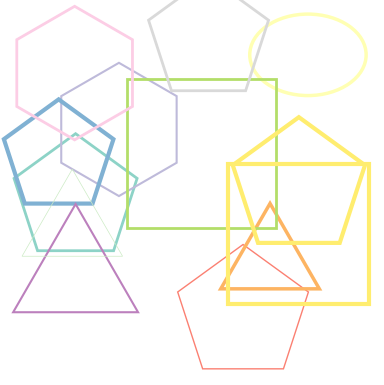[{"shape": "pentagon", "thickness": 2, "radius": 0.84, "center": [0.196, 0.485]}, {"shape": "oval", "thickness": 2.5, "radius": 0.76, "center": [0.8, 0.858]}, {"shape": "hexagon", "thickness": 1.5, "radius": 0.87, "center": [0.309, 0.664]}, {"shape": "pentagon", "thickness": 1, "radius": 0.89, "center": [0.631, 0.186]}, {"shape": "pentagon", "thickness": 3, "radius": 0.75, "center": [0.152, 0.592]}, {"shape": "triangle", "thickness": 2.5, "radius": 0.74, "center": [0.701, 0.324]}, {"shape": "square", "thickness": 2, "radius": 0.96, "center": [0.524, 0.602]}, {"shape": "hexagon", "thickness": 2, "radius": 0.87, "center": [0.194, 0.81]}, {"shape": "pentagon", "thickness": 2, "radius": 0.82, "center": [0.542, 0.897]}, {"shape": "triangle", "thickness": 1.5, "radius": 0.94, "center": [0.196, 0.283]}, {"shape": "triangle", "thickness": 0.5, "radius": 0.75, "center": [0.188, 0.41]}, {"shape": "pentagon", "thickness": 3, "radius": 0.9, "center": [0.776, 0.515]}, {"shape": "square", "thickness": 3, "radius": 0.91, "center": [0.775, 0.393]}]